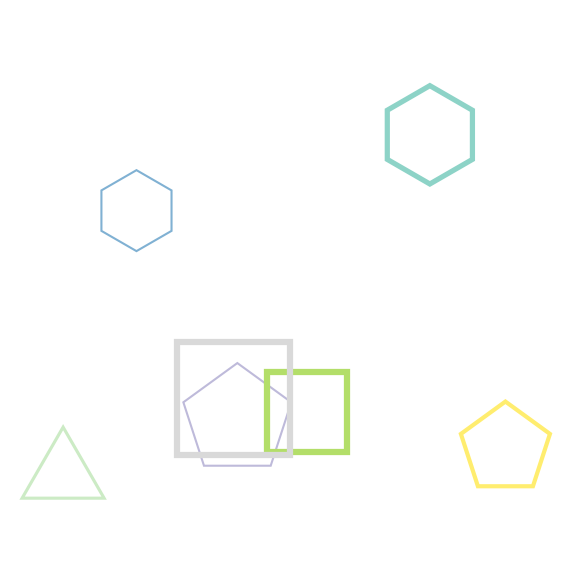[{"shape": "hexagon", "thickness": 2.5, "radius": 0.43, "center": [0.744, 0.766]}, {"shape": "pentagon", "thickness": 1, "radius": 0.49, "center": [0.411, 0.272]}, {"shape": "hexagon", "thickness": 1, "radius": 0.35, "center": [0.236, 0.634]}, {"shape": "square", "thickness": 3, "radius": 0.35, "center": [0.531, 0.286]}, {"shape": "square", "thickness": 3, "radius": 0.49, "center": [0.405, 0.31]}, {"shape": "triangle", "thickness": 1.5, "radius": 0.41, "center": [0.109, 0.177]}, {"shape": "pentagon", "thickness": 2, "radius": 0.41, "center": [0.875, 0.223]}]